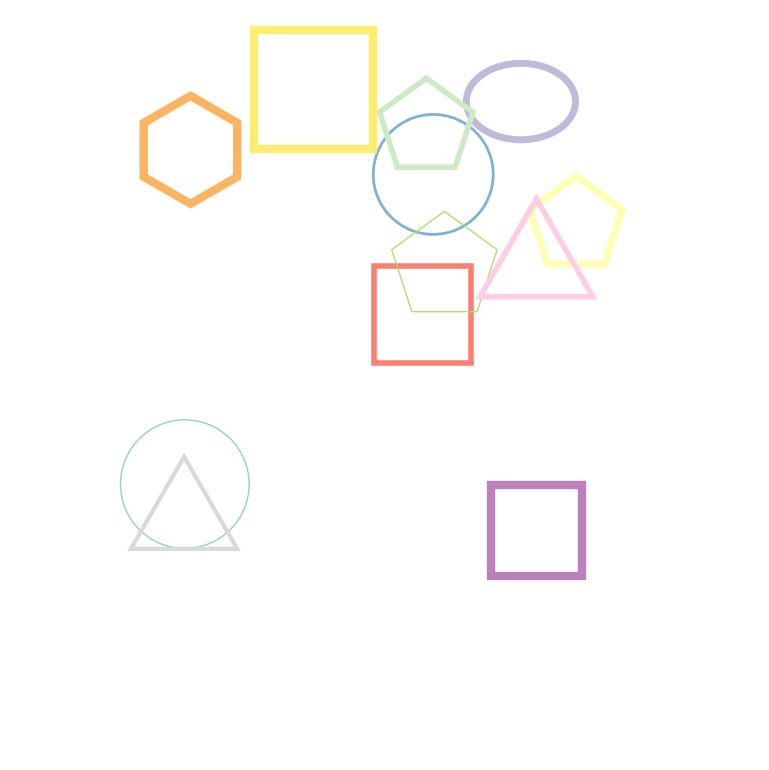[{"shape": "circle", "thickness": 0.5, "radius": 0.42, "center": [0.24, 0.371]}, {"shape": "pentagon", "thickness": 2.5, "radius": 0.32, "center": [0.748, 0.708]}, {"shape": "oval", "thickness": 2.5, "radius": 0.35, "center": [0.677, 0.868]}, {"shape": "square", "thickness": 2, "radius": 0.31, "center": [0.549, 0.591]}, {"shape": "circle", "thickness": 1, "radius": 0.39, "center": [0.563, 0.774]}, {"shape": "hexagon", "thickness": 3, "radius": 0.35, "center": [0.247, 0.805]}, {"shape": "pentagon", "thickness": 0.5, "radius": 0.36, "center": [0.577, 0.653]}, {"shape": "triangle", "thickness": 2, "radius": 0.42, "center": [0.697, 0.657]}, {"shape": "triangle", "thickness": 1.5, "radius": 0.4, "center": [0.239, 0.327]}, {"shape": "square", "thickness": 3, "radius": 0.3, "center": [0.697, 0.311]}, {"shape": "pentagon", "thickness": 2, "radius": 0.32, "center": [0.554, 0.835]}, {"shape": "square", "thickness": 3, "radius": 0.39, "center": [0.407, 0.884]}]